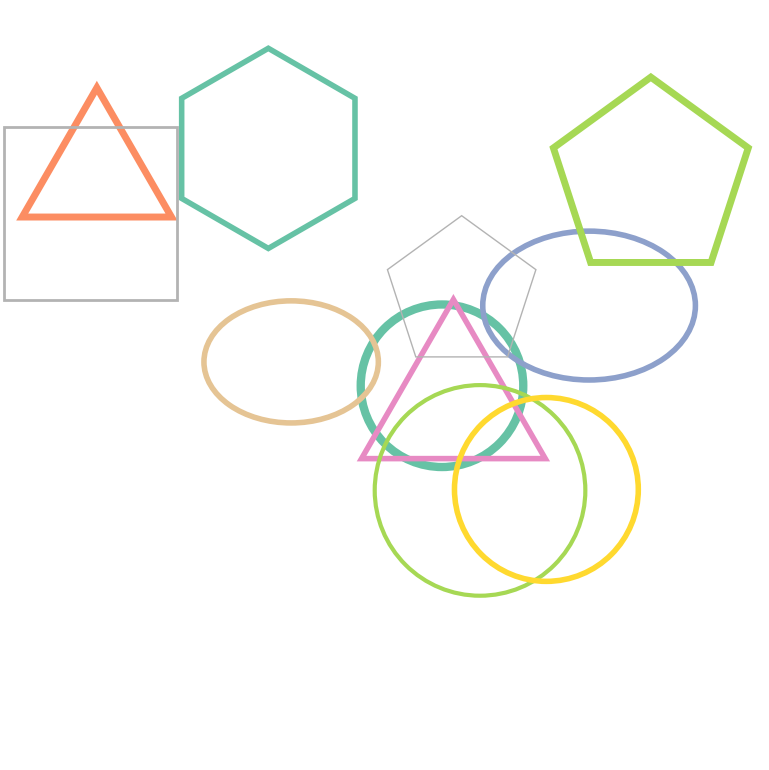[{"shape": "hexagon", "thickness": 2, "radius": 0.65, "center": [0.348, 0.807]}, {"shape": "circle", "thickness": 3, "radius": 0.53, "center": [0.574, 0.499]}, {"shape": "triangle", "thickness": 2.5, "radius": 0.56, "center": [0.126, 0.774]}, {"shape": "oval", "thickness": 2, "radius": 0.69, "center": [0.765, 0.603]}, {"shape": "triangle", "thickness": 2, "radius": 0.69, "center": [0.589, 0.473]}, {"shape": "pentagon", "thickness": 2.5, "radius": 0.67, "center": [0.845, 0.767]}, {"shape": "circle", "thickness": 1.5, "radius": 0.68, "center": [0.623, 0.363]}, {"shape": "circle", "thickness": 2, "radius": 0.6, "center": [0.71, 0.364]}, {"shape": "oval", "thickness": 2, "radius": 0.57, "center": [0.378, 0.53]}, {"shape": "square", "thickness": 1, "radius": 0.56, "center": [0.117, 0.723]}, {"shape": "pentagon", "thickness": 0.5, "radius": 0.51, "center": [0.6, 0.618]}]